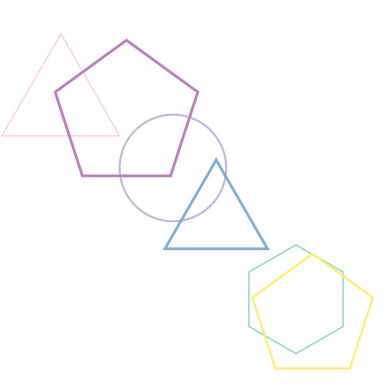[{"shape": "hexagon", "thickness": 1, "radius": 0.71, "center": [0.769, 0.223]}, {"shape": "circle", "thickness": 1.5, "radius": 0.69, "center": [0.449, 0.564]}, {"shape": "triangle", "thickness": 2, "radius": 0.77, "center": [0.562, 0.431]}, {"shape": "triangle", "thickness": 1, "radius": 0.88, "center": [0.158, 0.735]}, {"shape": "pentagon", "thickness": 2, "radius": 0.97, "center": [0.328, 0.701]}, {"shape": "pentagon", "thickness": 1.5, "radius": 0.82, "center": [0.812, 0.176]}]